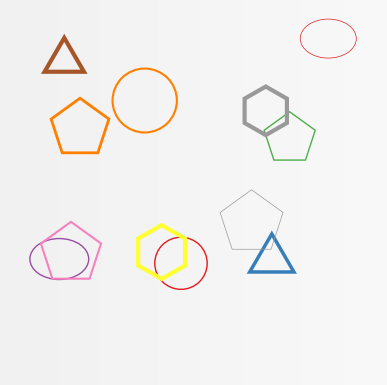[{"shape": "oval", "thickness": 0.5, "radius": 0.36, "center": [0.847, 0.9]}, {"shape": "circle", "thickness": 1, "radius": 0.34, "center": [0.467, 0.316]}, {"shape": "triangle", "thickness": 2.5, "radius": 0.33, "center": [0.701, 0.327]}, {"shape": "pentagon", "thickness": 1, "radius": 0.35, "center": [0.748, 0.64]}, {"shape": "oval", "thickness": 1, "radius": 0.38, "center": [0.153, 0.327]}, {"shape": "pentagon", "thickness": 2, "radius": 0.39, "center": [0.207, 0.667]}, {"shape": "circle", "thickness": 1.5, "radius": 0.42, "center": [0.373, 0.739]}, {"shape": "hexagon", "thickness": 3, "radius": 0.35, "center": [0.417, 0.345]}, {"shape": "triangle", "thickness": 3, "radius": 0.29, "center": [0.166, 0.843]}, {"shape": "pentagon", "thickness": 1.5, "radius": 0.41, "center": [0.183, 0.342]}, {"shape": "hexagon", "thickness": 3, "radius": 0.32, "center": [0.686, 0.712]}, {"shape": "pentagon", "thickness": 0.5, "radius": 0.43, "center": [0.649, 0.422]}]